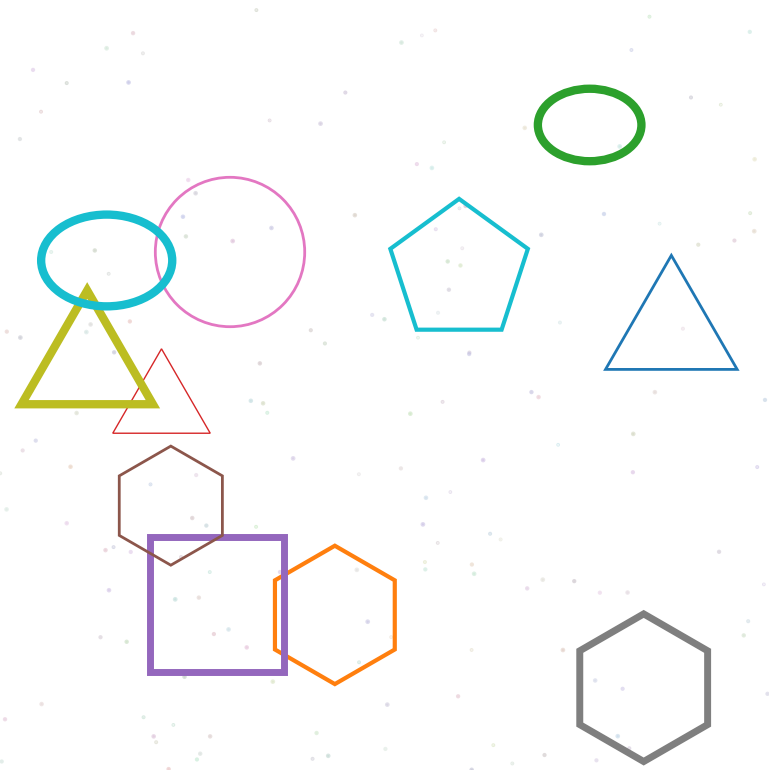[{"shape": "triangle", "thickness": 1, "radius": 0.49, "center": [0.872, 0.57]}, {"shape": "hexagon", "thickness": 1.5, "radius": 0.45, "center": [0.435, 0.201]}, {"shape": "oval", "thickness": 3, "radius": 0.34, "center": [0.766, 0.838]}, {"shape": "triangle", "thickness": 0.5, "radius": 0.37, "center": [0.21, 0.474]}, {"shape": "square", "thickness": 2.5, "radius": 0.44, "center": [0.282, 0.215]}, {"shape": "hexagon", "thickness": 1, "radius": 0.39, "center": [0.222, 0.343]}, {"shape": "circle", "thickness": 1, "radius": 0.49, "center": [0.299, 0.673]}, {"shape": "hexagon", "thickness": 2.5, "radius": 0.48, "center": [0.836, 0.107]}, {"shape": "triangle", "thickness": 3, "radius": 0.49, "center": [0.113, 0.524]}, {"shape": "oval", "thickness": 3, "radius": 0.43, "center": [0.139, 0.662]}, {"shape": "pentagon", "thickness": 1.5, "radius": 0.47, "center": [0.596, 0.648]}]